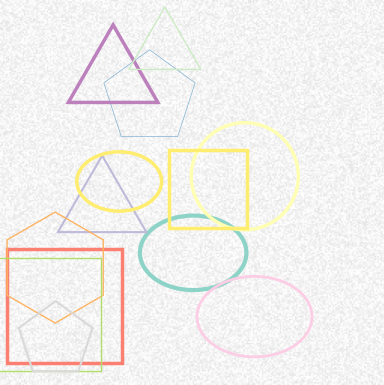[{"shape": "oval", "thickness": 3, "radius": 0.69, "center": [0.502, 0.343]}, {"shape": "circle", "thickness": 2.5, "radius": 0.7, "center": [0.636, 0.542]}, {"shape": "triangle", "thickness": 1.5, "radius": 0.66, "center": [0.265, 0.463]}, {"shape": "square", "thickness": 2.5, "radius": 0.74, "center": [0.168, 0.206]}, {"shape": "pentagon", "thickness": 0.5, "radius": 0.62, "center": [0.388, 0.746]}, {"shape": "hexagon", "thickness": 1, "radius": 0.72, "center": [0.143, 0.305]}, {"shape": "square", "thickness": 1, "radius": 0.73, "center": [0.117, 0.182]}, {"shape": "oval", "thickness": 2, "radius": 0.75, "center": [0.661, 0.178]}, {"shape": "pentagon", "thickness": 1.5, "radius": 0.5, "center": [0.145, 0.117]}, {"shape": "triangle", "thickness": 2.5, "radius": 0.67, "center": [0.294, 0.801]}, {"shape": "triangle", "thickness": 1, "radius": 0.54, "center": [0.428, 0.874]}, {"shape": "oval", "thickness": 2.5, "radius": 0.55, "center": [0.31, 0.529]}, {"shape": "square", "thickness": 2.5, "radius": 0.5, "center": [0.54, 0.509]}]